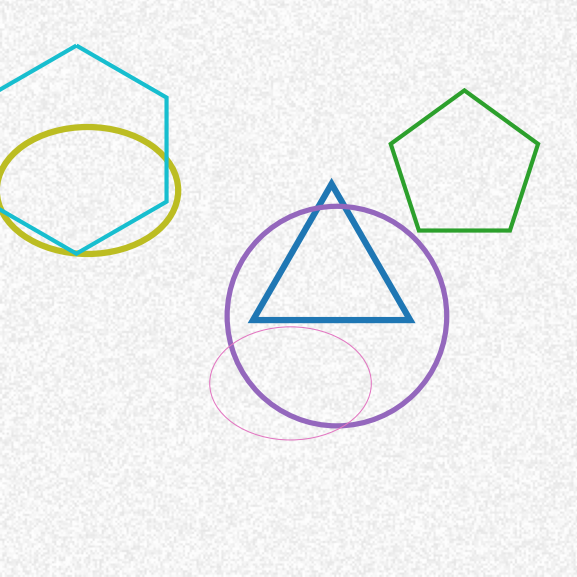[{"shape": "triangle", "thickness": 3, "radius": 0.79, "center": [0.574, 0.523]}, {"shape": "pentagon", "thickness": 2, "radius": 0.67, "center": [0.804, 0.708]}, {"shape": "circle", "thickness": 2.5, "radius": 0.95, "center": [0.583, 0.452]}, {"shape": "oval", "thickness": 0.5, "radius": 0.7, "center": [0.503, 0.335]}, {"shape": "oval", "thickness": 3, "radius": 0.79, "center": [0.152, 0.669]}, {"shape": "hexagon", "thickness": 2, "radius": 0.9, "center": [0.132, 0.74]}]